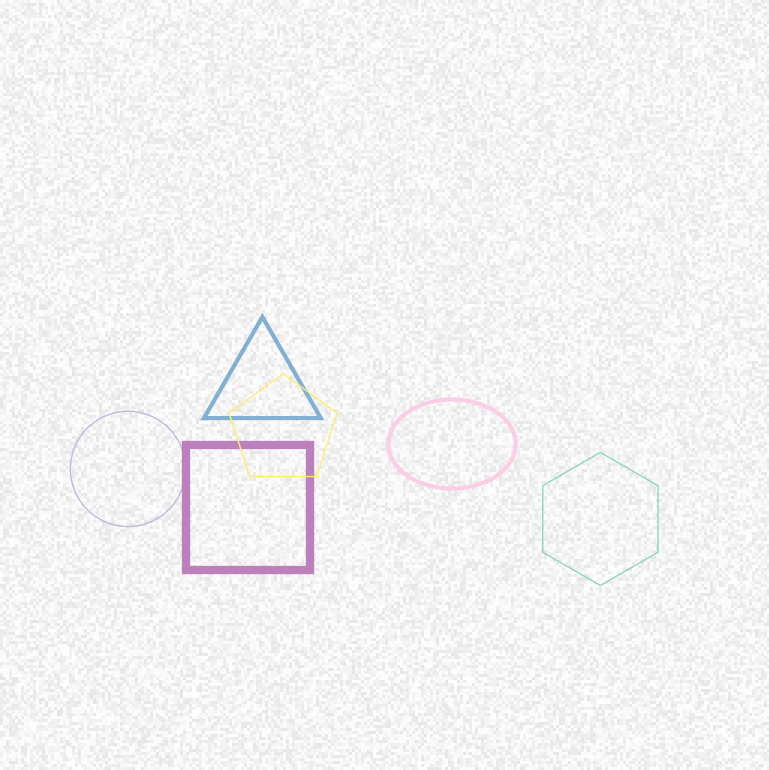[{"shape": "hexagon", "thickness": 0.5, "radius": 0.43, "center": [0.78, 0.326]}, {"shape": "circle", "thickness": 0.5, "radius": 0.37, "center": [0.166, 0.391]}, {"shape": "triangle", "thickness": 1.5, "radius": 0.44, "center": [0.341, 0.501]}, {"shape": "oval", "thickness": 1.5, "radius": 0.41, "center": [0.587, 0.423]}, {"shape": "square", "thickness": 3, "radius": 0.4, "center": [0.322, 0.341]}, {"shape": "pentagon", "thickness": 0.5, "radius": 0.37, "center": [0.368, 0.441]}]